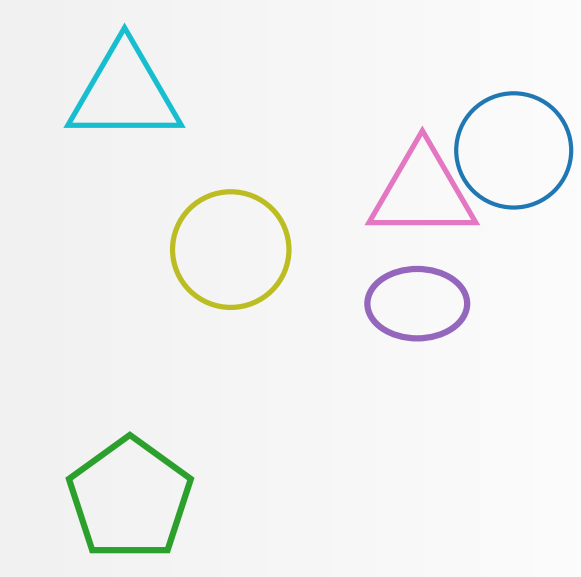[{"shape": "circle", "thickness": 2, "radius": 0.49, "center": [0.884, 0.739]}, {"shape": "pentagon", "thickness": 3, "radius": 0.55, "center": [0.223, 0.136]}, {"shape": "oval", "thickness": 3, "radius": 0.43, "center": [0.718, 0.473]}, {"shape": "triangle", "thickness": 2.5, "radius": 0.53, "center": [0.727, 0.667]}, {"shape": "circle", "thickness": 2.5, "radius": 0.5, "center": [0.397, 0.567]}, {"shape": "triangle", "thickness": 2.5, "radius": 0.56, "center": [0.214, 0.839]}]